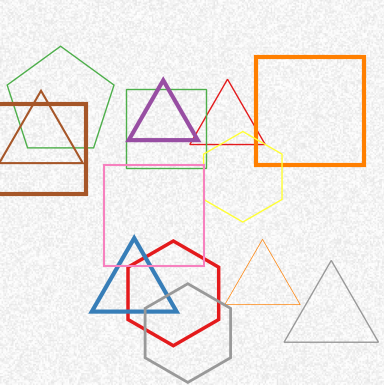[{"shape": "triangle", "thickness": 1, "radius": 0.57, "center": [0.591, 0.681]}, {"shape": "hexagon", "thickness": 2.5, "radius": 0.68, "center": [0.45, 0.238]}, {"shape": "triangle", "thickness": 3, "radius": 0.64, "center": [0.349, 0.254]}, {"shape": "square", "thickness": 1, "radius": 0.52, "center": [0.431, 0.666]}, {"shape": "pentagon", "thickness": 1, "radius": 0.73, "center": [0.157, 0.734]}, {"shape": "triangle", "thickness": 3, "radius": 0.52, "center": [0.424, 0.688]}, {"shape": "triangle", "thickness": 0.5, "radius": 0.57, "center": [0.682, 0.265]}, {"shape": "square", "thickness": 3, "radius": 0.7, "center": [0.806, 0.712]}, {"shape": "hexagon", "thickness": 1, "radius": 0.59, "center": [0.631, 0.541]}, {"shape": "triangle", "thickness": 1.5, "radius": 0.63, "center": [0.107, 0.639]}, {"shape": "square", "thickness": 3, "radius": 0.59, "center": [0.106, 0.613]}, {"shape": "square", "thickness": 1.5, "radius": 0.65, "center": [0.401, 0.44]}, {"shape": "triangle", "thickness": 1, "radius": 0.71, "center": [0.86, 0.182]}, {"shape": "hexagon", "thickness": 2, "radius": 0.64, "center": [0.488, 0.135]}]